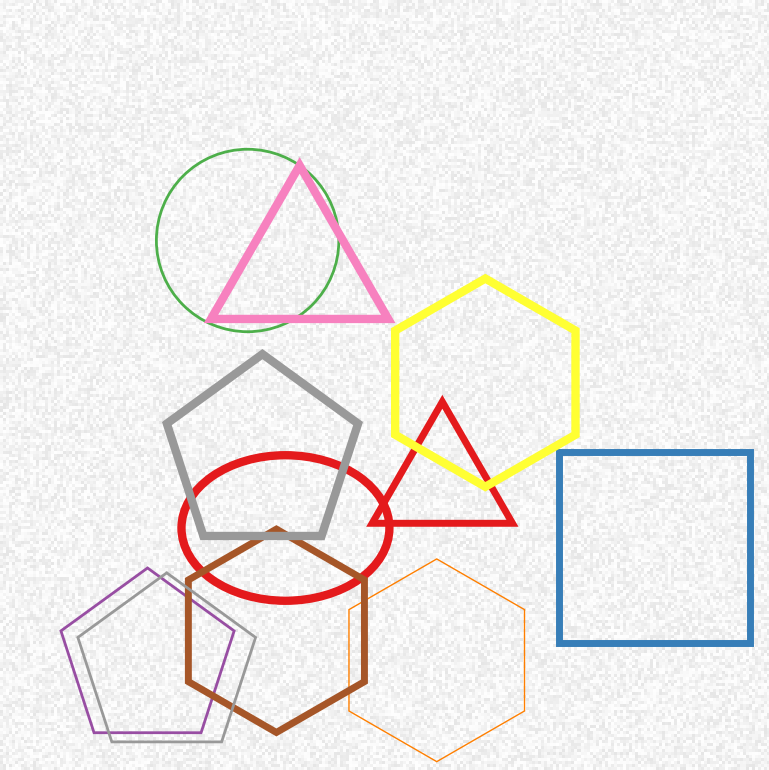[{"shape": "oval", "thickness": 3, "radius": 0.68, "center": [0.371, 0.314]}, {"shape": "triangle", "thickness": 2.5, "radius": 0.53, "center": [0.574, 0.373]}, {"shape": "square", "thickness": 2.5, "radius": 0.62, "center": [0.85, 0.289]}, {"shape": "circle", "thickness": 1, "radius": 0.59, "center": [0.322, 0.688]}, {"shape": "pentagon", "thickness": 1, "radius": 0.59, "center": [0.192, 0.144]}, {"shape": "hexagon", "thickness": 0.5, "radius": 0.66, "center": [0.567, 0.142]}, {"shape": "hexagon", "thickness": 3, "radius": 0.68, "center": [0.63, 0.503]}, {"shape": "hexagon", "thickness": 2.5, "radius": 0.66, "center": [0.359, 0.181]}, {"shape": "triangle", "thickness": 3, "radius": 0.66, "center": [0.389, 0.652]}, {"shape": "pentagon", "thickness": 3, "radius": 0.65, "center": [0.341, 0.41]}, {"shape": "pentagon", "thickness": 1, "radius": 0.61, "center": [0.217, 0.135]}]